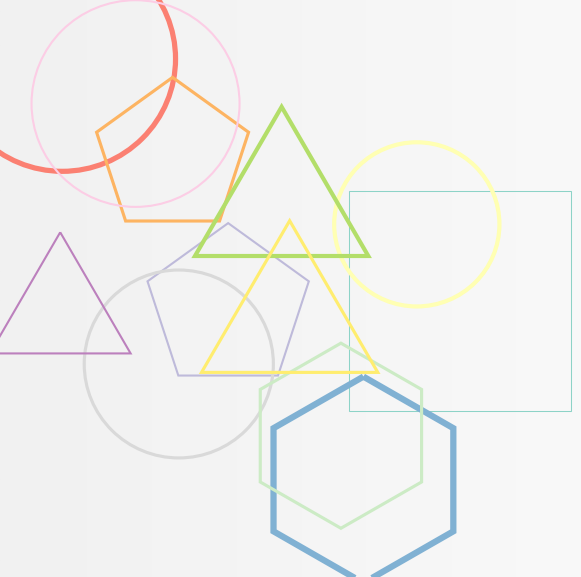[{"shape": "square", "thickness": 0.5, "radius": 0.95, "center": [0.791, 0.478]}, {"shape": "circle", "thickness": 2, "radius": 0.71, "center": [0.717, 0.611]}, {"shape": "pentagon", "thickness": 1, "radius": 0.73, "center": [0.393, 0.467]}, {"shape": "circle", "thickness": 2.5, "radius": 0.97, "center": [0.107, 0.897]}, {"shape": "hexagon", "thickness": 3, "radius": 0.89, "center": [0.625, 0.168]}, {"shape": "pentagon", "thickness": 1.5, "radius": 0.69, "center": [0.297, 0.728]}, {"shape": "triangle", "thickness": 2, "radius": 0.86, "center": [0.485, 0.642]}, {"shape": "circle", "thickness": 1, "radius": 0.89, "center": [0.233, 0.82]}, {"shape": "circle", "thickness": 1.5, "radius": 0.81, "center": [0.308, 0.369]}, {"shape": "triangle", "thickness": 1, "radius": 0.7, "center": [0.104, 0.457]}, {"shape": "hexagon", "thickness": 1.5, "radius": 0.8, "center": [0.587, 0.245]}, {"shape": "triangle", "thickness": 1.5, "radius": 0.88, "center": [0.498, 0.442]}]